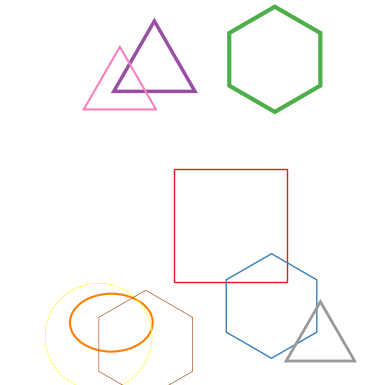[{"shape": "square", "thickness": 1, "radius": 0.73, "center": [0.598, 0.414]}, {"shape": "hexagon", "thickness": 1, "radius": 0.68, "center": [0.705, 0.205]}, {"shape": "hexagon", "thickness": 3, "radius": 0.68, "center": [0.714, 0.846]}, {"shape": "triangle", "thickness": 2.5, "radius": 0.61, "center": [0.401, 0.824]}, {"shape": "oval", "thickness": 1.5, "radius": 0.54, "center": [0.289, 0.162]}, {"shape": "circle", "thickness": 0.5, "radius": 0.69, "center": [0.256, 0.125]}, {"shape": "hexagon", "thickness": 0.5, "radius": 0.7, "center": [0.378, 0.106]}, {"shape": "triangle", "thickness": 1.5, "radius": 0.54, "center": [0.311, 0.77]}, {"shape": "triangle", "thickness": 2, "radius": 0.51, "center": [0.832, 0.114]}]